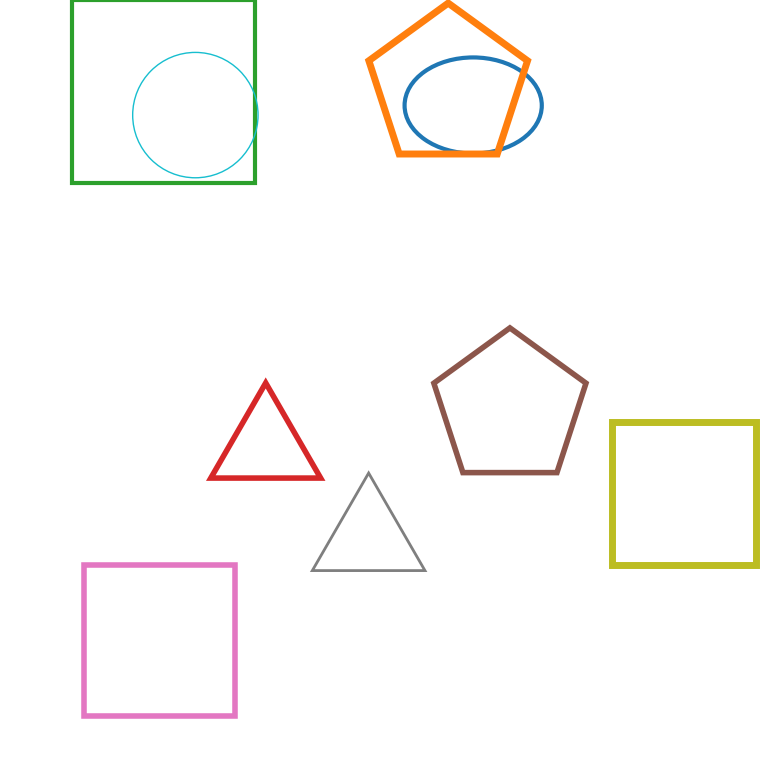[{"shape": "oval", "thickness": 1.5, "radius": 0.45, "center": [0.615, 0.863]}, {"shape": "pentagon", "thickness": 2.5, "radius": 0.54, "center": [0.582, 0.888]}, {"shape": "square", "thickness": 1.5, "radius": 0.59, "center": [0.213, 0.881]}, {"shape": "triangle", "thickness": 2, "radius": 0.41, "center": [0.345, 0.42]}, {"shape": "pentagon", "thickness": 2, "radius": 0.52, "center": [0.662, 0.47]}, {"shape": "square", "thickness": 2, "radius": 0.49, "center": [0.208, 0.169]}, {"shape": "triangle", "thickness": 1, "radius": 0.42, "center": [0.479, 0.301]}, {"shape": "square", "thickness": 2.5, "radius": 0.47, "center": [0.888, 0.359]}, {"shape": "circle", "thickness": 0.5, "radius": 0.41, "center": [0.254, 0.851]}]